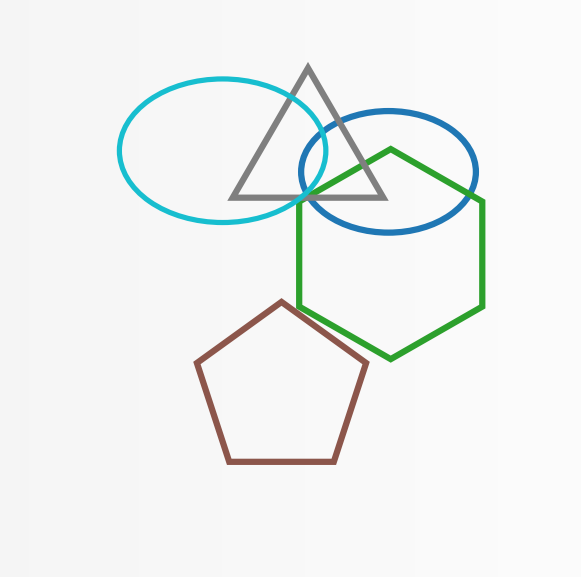[{"shape": "oval", "thickness": 3, "radius": 0.75, "center": [0.668, 0.702]}, {"shape": "hexagon", "thickness": 3, "radius": 0.91, "center": [0.672, 0.559]}, {"shape": "pentagon", "thickness": 3, "radius": 0.77, "center": [0.484, 0.323]}, {"shape": "triangle", "thickness": 3, "radius": 0.75, "center": [0.53, 0.732]}, {"shape": "oval", "thickness": 2.5, "radius": 0.89, "center": [0.383, 0.738]}]